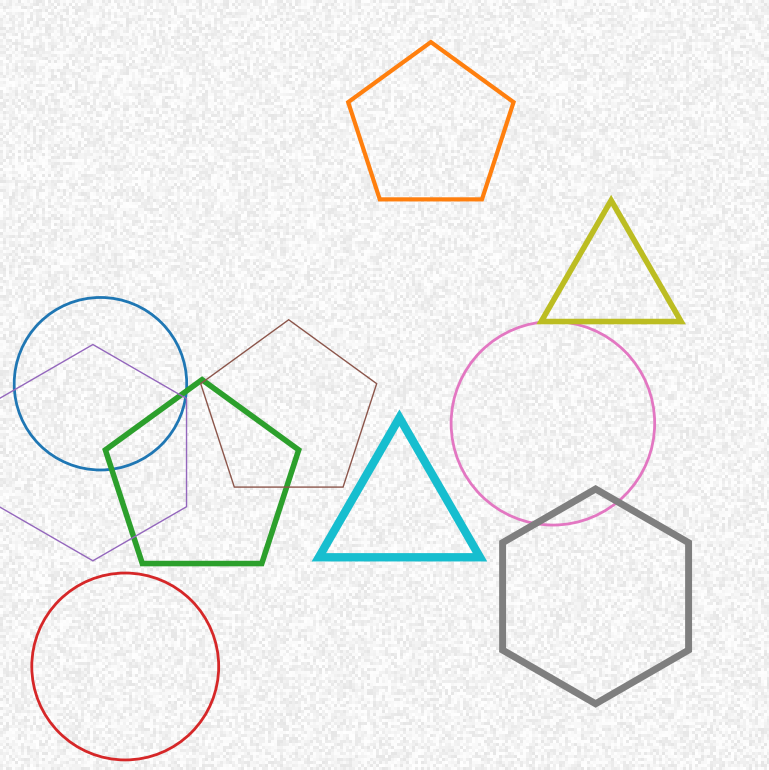[{"shape": "circle", "thickness": 1, "radius": 0.56, "center": [0.13, 0.502]}, {"shape": "pentagon", "thickness": 1.5, "radius": 0.56, "center": [0.56, 0.832]}, {"shape": "pentagon", "thickness": 2, "radius": 0.66, "center": [0.262, 0.375]}, {"shape": "circle", "thickness": 1, "radius": 0.61, "center": [0.163, 0.134]}, {"shape": "hexagon", "thickness": 0.5, "radius": 0.7, "center": [0.121, 0.412]}, {"shape": "pentagon", "thickness": 0.5, "radius": 0.6, "center": [0.375, 0.465]}, {"shape": "circle", "thickness": 1, "radius": 0.66, "center": [0.718, 0.45]}, {"shape": "hexagon", "thickness": 2.5, "radius": 0.7, "center": [0.774, 0.225]}, {"shape": "triangle", "thickness": 2, "radius": 0.52, "center": [0.794, 0.635]}, {"shape": "triangle", "thickness": 3, "radius": 0.6, "center": [0.519, 0.337]}]